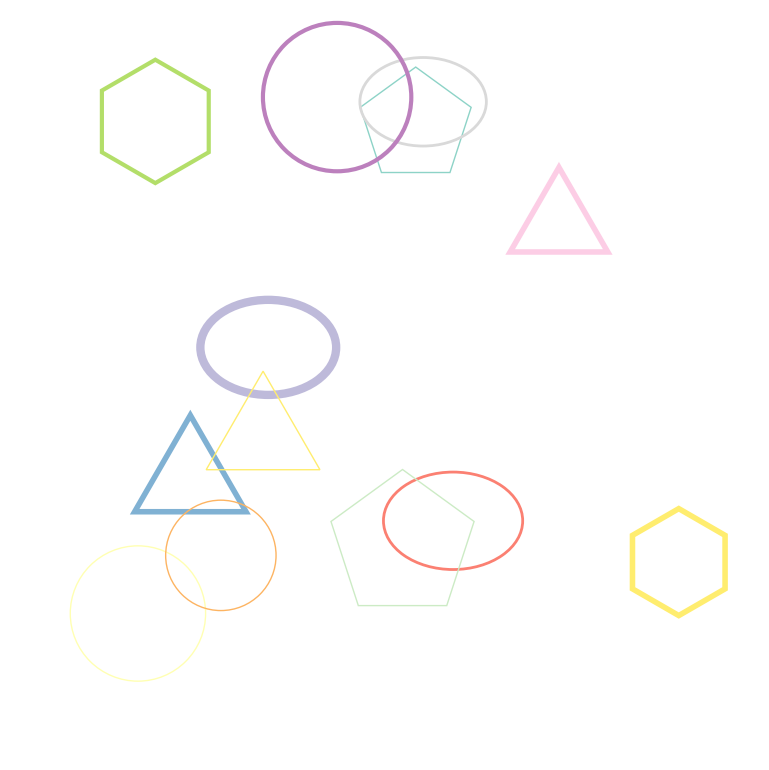[{"shape": "pentagon", "thickness": 0.5, "radius": 0.38, "center": [0.54, 0.837]}, {"shape": "circle", "thickness": 0.5, "radius": 0.44, "center": [0.179, 0.203]}, {"shape": "oval", "thickness": 3, "radius": 0.44, "center": [0.348, 0.549]}, {"shape": "oval", "thickness": 1, "radius": 0.45, "center": [0.588, 0.324]}, {"shape": "triangle", "thickness": 2, "radius": 0.42, "center": [0.247, 0.377]}, {"shape": "circle", "thickness": 0.5, "radius": 0.36, "center": [0.287, 0.279]}, {"shape": "hexagon", "thickness": 1.5, "radius": 0.4, "center": [0.202, 0.842]}, {"shape": "triangle", "thickness": 2, "radius": 0.37, "center": [0.726, 0.709]}, {"shape": "oval", "thickness": 1, "radius": 0.41, "center": [0.55, 0.868]}, {"shape": "circle", "thickness": 1.5, "radius": 0.48, "center": [0.438, 0.874]}, {"shape": "pentagon", "thickness": 0.5, "radius": 0.49, "center": [0.523, 0.293]}, {"shape": "hexagon", "thickness": 2, "radius": 0.35, "center": [0.882, 0.27]}, {"shape": "triangle", "thickness": 0.5, "radius": 0.43, "center": [0.342, 0.433]}]